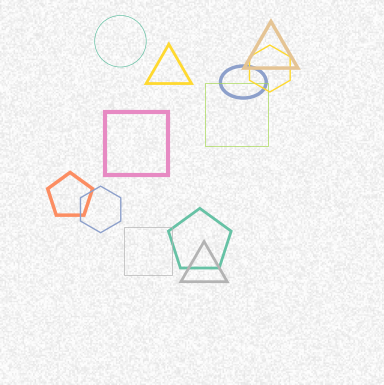[{"shape": "pentagon", "thickness": 2, "radius": 0.43, "center": [0.519, 0.373]}, {"shape": "circle", "thickness": 0.5, "radius": 0.33, "center": [0.313, 0.893]}, {"shape": "pentagon", "thickness": 2.5, "radius": 0.31, "center": [0.182, 0.491]}, {"shape": "oval", "thickness": 2.5, "radius": 0.3, "center": [0.632, 0.787]}, {"shape": "hexagon", "thickness": 1, "radius": 0.3, "center": [0.261, 0.456]}, {"shape": "square", "thickness": 3, "radius": 0.41, "center": [0.354, 0.626]}, {"shape": "square", "thickness": 0.5, "radius": 0.41, "center": [0.614, 0.702]}, {"shape": "triangle", "thickness": 2, "radius": 0.34, "center": [0.439, 0.817]}, {"shape": "hexagon", "thickness": 1, "radius": 0.3, "center": [0.701, 0.822]}, {"shape": "triangle", "thickness": 2.5, "radius": 0.4, "center": [0.704, 0.864]}, {"shape": "square", "thickness": 0.5, "radius": 0.31, "center": [0.384, 0.348]}, {"shape": "triangle", "thickness": 2, "radius": 0.35, "center": [0.53, 0.303]}]